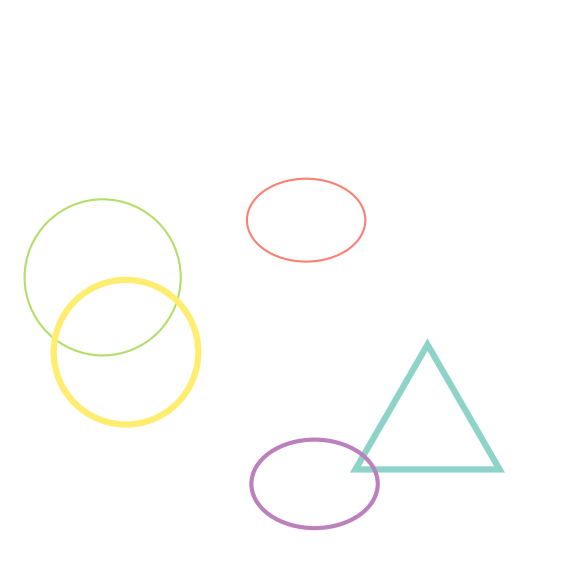[{"shape": "triangle", "thickness": 3, "radius": 0.72, "center": [0.74, 0.258]}, {"shape": "oval", "thickness": 1, "radius": 0.51, "center": [0.53, 0.618]}, {"shape": "circle", "thickness": 1, "radius": 0.68, "center": [0.178, 0.519]}, {"shape": "oval", "thickness": 2, "radius": 0.55, "center": [0.545, 0.161]}, {"shape": "circle", "thickness": 3, "radius": 0.63, "center": [0.218, 0.389]}]